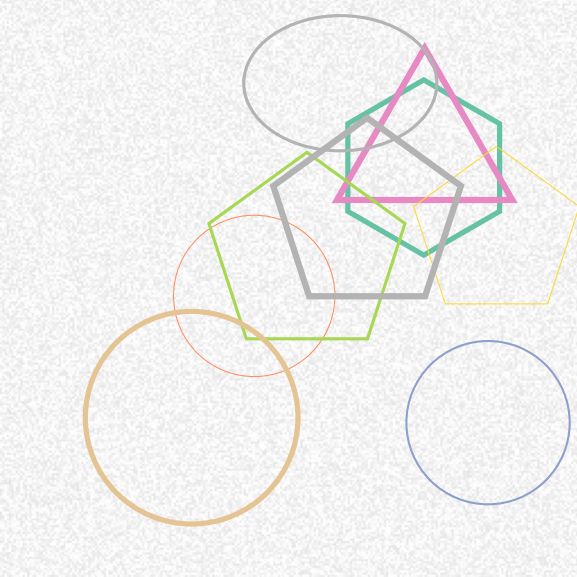[{"shape": "hexagon", "thickness": 2.5, "radius": 0.76, "center": [0.734, 0.709]}, {"shape": "circle", "thickness": 0.5, "radius": 0.7, "center": [0.44, 0.487]}, {"shape": "circle", "thickness": 1, "radius": 0.71, "center": [0.845, 0.267]}, {"shape": "triangle", "thickness": 3, "radius": 0.88, "center": [0.735, 0.74]}, {"shape": "pentagon", "thickness": 1.5, "radius": 0.89, "center": [0.531, 0.557]}, {"shape": "pentagon", "thickness": 0.5, "radius": 0.75, "center": [0.86, 0.595]}, {"shape": "circle", "thickness": 2.5, "radius": 0.92, "center": [0.332, 0.276]}, {"shape": "oval", "thickness": 1.5, "radius": 0.84, "center": [0.589, 0.855]}, {"shape": "pentagon", "thickness": 3, "radius": 0.85, "center": [0.636, 0.624]}]